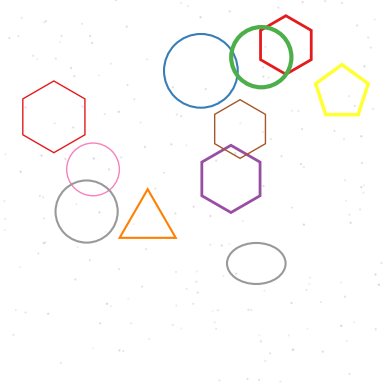[{"shape": "hexagon", "thickness": 1, "radius": 0.47, "center": [0.14, 0.697]}, {"shape": "hexagon", "thickness": 2, "radius": 0.38, "center": [0.743, 0.883]}, {"shape": "circle", "thickness": 1.5, "radius": 0.48, "center": [0.522, 0.816]}, {"shape": "circle", "thickness": 3, "radius": 0.39, "center": [0.679, 0.851]}, {"shape": "hexagon", "thickness": 2, "radius": 0.44, "center": [0.6, 0.535]}, {"shape": "triangle", "thickness": 1.5, "radius": 0.42, "center": [0.384, 0.424]}, {"shape": "pentagon", "thickness": 2.5, "radius": 0.36, "center": [0.888, 0.76]}, {"shape": "hexagon", "thickness": 1, "radius": 0.38, "center": [0.624, 0.665]}, {"shape": "circle", "thickness": 1, "radius": 0.34, "center": [0.242, 0.56]}, {"shape": "circle", "thickness": 1.5, "radius": 0.4, "center": [0.225, 0.451]}, {"shape": "oval", "thickness": 1.5, "radius": 0.38, "center": [0.666, 0.316]}]